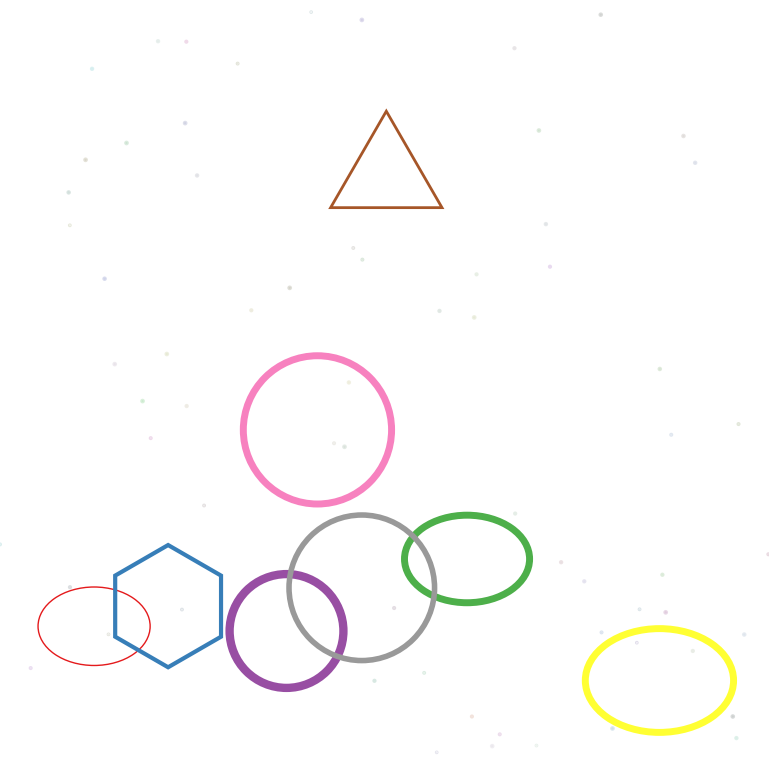[{"shape": "oval", "thickness": 0.5, "radius": 0.36, "center": [0.122, 0.187]}, {"shape": "hexagon", "thickness": 1.5, "radius": 0.4, "center": [0.218, 0.213]}, {"shape": "oval", "thickness": 2.5, "radius": 0.41, "center": [0.607, 0.274]}, {"shape": "circle", "thickness": 3, "radius": 0.37, "center": [0.372, 0.181]}, {"shape": "oval", "thickness": 2.5, "radius": 0.48, "center": [0.856, 0.116]}, {"shape": "triangle", "thickness": 1, "radius": 0.42, "center": [0.502, 0.772]}, {"shape": "circle", "thickness": 2.5, "radius": 0.48, "center": [0.412, 0.442]}, {"shape": "circle", "thickness": 2, "radius": 0.47, "center": [0.47, 0.237]}]